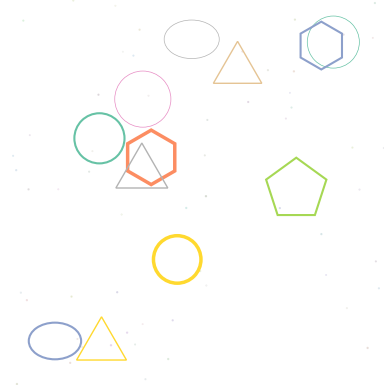[{"shape": "circle", "thickness": 0.5, "radius": 0.34, "center": [0.866, 0.891]}, {"shape": "circle", "thickness": 1.5, "radius": 0.33, "center": [0.258, 0.641]}, {"shape": "hexagon", "thickness": 2.5, "radius": 0.35, "center": [0.393, 0.591]}, {"shape": "hexagon", "thickness": 1.5, "radius": 0.31, "center": [0.835, 0.882]}, {"shape": "oval", "thickness": 1.5, "radius": 0.34, "center": [0.143, 0.114]}, {"shape": "circle", "thickness": 0.5, "radius": 0.36, "center": [0.371, 0.743]}, {"shape": "pentagon", "thickness": 1.5, "radius": 0.41, "center": [0.77, 0.508]}, {"shape": "triangle", "thickness": 1, "radius": 0.37, "center": [0.264, 0.102]}, {"shape": "circle", "thickness": 2.5, "radius": 0.31, "center": [0.46, 0.326]}, {"shape": "triangle", "thickness": 1, "radius": 0.36, "center": [0.617, 0.82]}, {"shape": "triangle", "thickness": 1, "radius": 0.39, "center": [0.368, 0.551]}, {"shape": "oval", "thickness": 0.5, "radius": 0.36, "center": [0.498, 0.898]}]